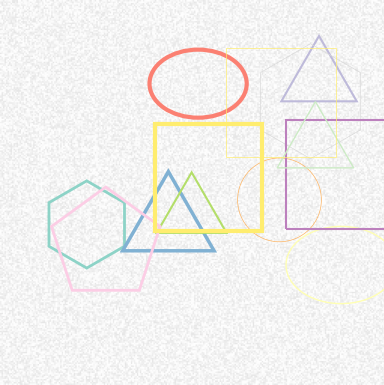[{"shape": "hexagon", "thickness": 2, "radius": 0.57, "center": [0.225, 0.417]}, {"shape": "oval", "thickness": 1, "radius": 0.72, "center": [0.886, 0.312]}, {"shape": "triangle", "thickness": 1.5, "radius": 0.57, "center": [0.829, 0.793]}, {"shape": "oval", "thickness": 3, "radius": 0.63, "center": [0.515, 0.783]}, {"shape": "triangle", "thickness": 2.5, "radius": 0.69, "center": [0.437, 0.417]}, {"shape": "circle", "thickness": 0.5, "radius": 0.54, "center": [0.726, 0.481]}, {"shape": "triangle", "thickness": 1.5, "radius": 0.52, "center": [0.498, 0.447]}, {"shape": "pentagon", "thickness": 2, "radius": 0.74, "center": [0.275, 0.366]}, {"shape": "hexagon", "thickness": 0.5, "radius": 0.75, "center": [0.806, 0.737]}, {"shape": "square", "thickness": 1.5, "radius": 0.71, "center": [0.885, 0.547]}, {"shape": "triangle", "thickness": 1, "radius": 0.57, "center": [0.819, 0.621]}, {"shape": "square", "thickness": 0.5, "radius": 0.71, "center": [0.73, 0.734]}, {"shape": "square", "thickness": 3, "radius": 0.69, "center": [0.542, 0.539]}]